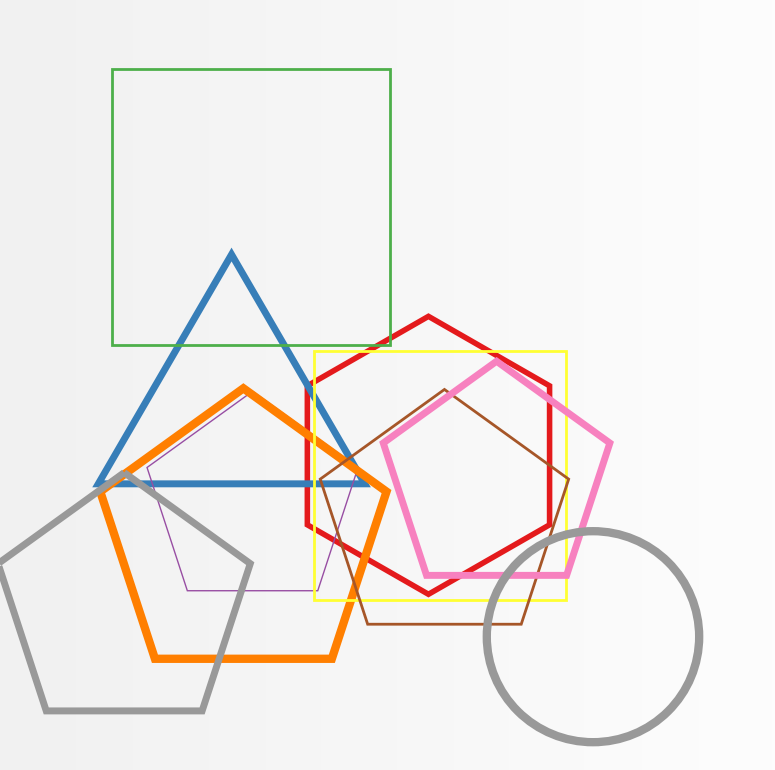[{"shape": "hexagon", "thickness": 2, "radius": 0.9, "center": [0.553, 0.409]}, {"shape": "triangle", "thickness": 2.5, "radius": 0.99, "center": [0.299, 0.471]}, {"shape": "square", "thickness": 1, "radius": 0.9, "center": [0.324, 0.731]}, {"shape": "pentagon", "thickness": 0.5, "radius": 0.72, "center": [0.326, 0.349]}, {"shape": "pentagon", "thickness": 3, "radius": 0.97, "center": [0.314, 0.302]}, {"shape": "square", "thickness": 1, "radius": 0.81, "center": [0.568, 0.382]}, {"shape": "pentagon", "thickness": 1, "radius": 0.84, "center": [0.573, 0.326]}, {"shape": "pentagon", "thickness": 2.5, "radius": 0.77, "center": [0.641, 0.377]}, {"shape": "pentagon", "thickness": 2.5, "radius": 0.86, "center": [0.16, 0.215]}, {"shape": "circle", "thickness": 3, "radius": 0.69, "center": [0.765, 0.173]}]